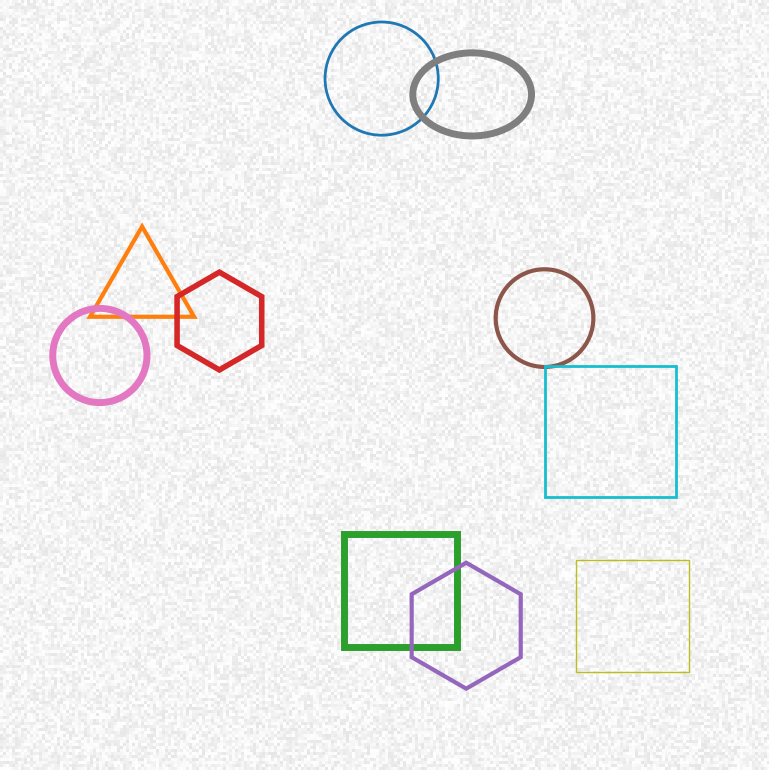[{"shape": "circle", "thickness": 1, "radius": 0.37, "center": [0.496, 0.898]}, {"shape": "triangle", "thickness": 1.5, "radius": 0.39, "center": [0.185, 0.628]}, {"shape": "square", "thickness": 2.5, "radius": 0.37, "center": [0.52, 0.233]}, {"shape": "hexagon", "thickness": 2, "radius": 0.32, "center": [0.285, 0.583]}, {"shape": "hexagon", "thickness": 1.5, "radius": 0.41, "center": [0.605, 0.187]}, {"shape": "circle", "thickness": 1.5, "radius": 0.32, "center": [0.707, 0.587]}, {"shape": "circle", "thickness": 2.5, "radius": 0.31, "center": [0.13, 0.538]}, {"shape": "oval", "thickness": 2.5, "radius": 0.39, "center": [0.613, 0.877]}, {"shape": "square", "thickness": 0.5, "radius": 0.37, "center": [0.821, 0.2]}, {"shape": "square", "thickness": 1, "radius": 0.43, "center": [0.793, 0.44]}]